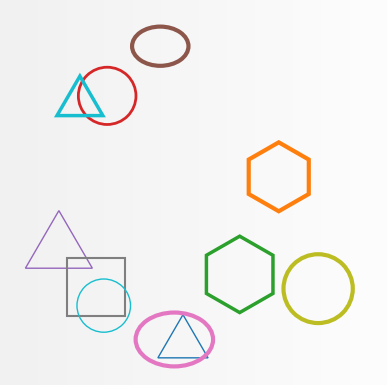[{"shape": "triangle", "thickness": 1, "radius": 0.37, "center": [0.472, 0.108]}, {"shape": "hexagon", "thickness": 3, "radius": 0.45, "center": [0.719, 0.541]}, {"shape": "hexagon", "thickness": 2.5, "radius": 0.5, "center": [0.619, 0.287]}, {"shape": "circle", "thickness": 2, "radius": 0.37, "center": [0.277, 0.751]}, {"shape": "triangle", "thickness": 1, "radius": 0.5, "center": [0.152, 0.353]}, {"shape": "oval", "thickness": 3, "radius": 0.36, "center": [0.414, 0.88]}, {"shape": "oval", "thickness": 3, "radius": 0.5, "center": [0.45, 0.118]}, {"shape": "square", "thickness": 1.5, "radius": 0.37, "center": [0.247, 0.255]}, {"shape": "circle", "thickness": 3, "radius": 0.45, "center": [0.821, 0.25]}, {"shape": "triangle", "thickness": 2.5, "radius": 0.34, "center": [0.206, 0.734]}, {"shape": "circle", "thickness": 1, "radius": 0.35, "center": [0.268, 0.206]}]